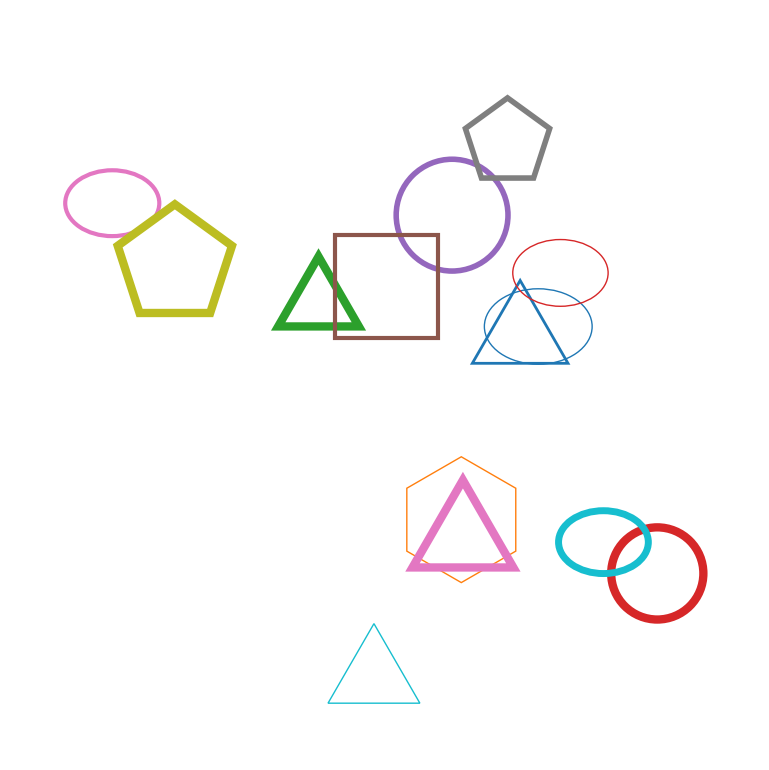[{"shape": "triangle", "thickness": 1, "radius": 0.36, "center": [0.676, 0.564]}, {"shape": "oval", "thickness": 0.5, "radius": 0.35, "center": [0.699, 0.576]}, {"shape": "hexagon", "thickness": 0.5, "radius": 0.41, "center": [0.599, 0.325]}, {"shape": "triangle", "thickness": 3, "radius": 0.3, "center": [0.414, 0.606]}, {"shape": "circle", "thickness": 3, "radius": 0.3, "center": [0.854, 0.255]}, {"shape": "oval", "thickness": 0.5, "radius": 0.31, "center": [0.728, 0.646]}, {"shape": "circle", "thickness": 2, "radius": 0.36, "center": [0.587, 0.721]}, {"shape": "square", "thickness": 1.5, "radius": 0.33, "center": [0.502, 0.628]}, {"shape": "triangle", "thickness": 3, "radius": 0.38, "center": [0.601, 0.301]}, {"shape": "oval", "thickness": 1.5, "radius": 0.31, "center": [0.146, 0.736]}, {"shape": "pentagon", "thickness": 2, "radius": 0.29, "center": [0.659, 0.815]}, {"shape": "pentagon", "thickness": 3, "radius": 0.39, "center": [0.227, 0.657]}, {"shape": "oval", "thickness": 2.5, "radius": 0.29, "center": [0.784, 0.296]}, {"shape": "triangle", "thickness": 0.5, "radius": 0.34, "center": [0.486, 0.121]}]